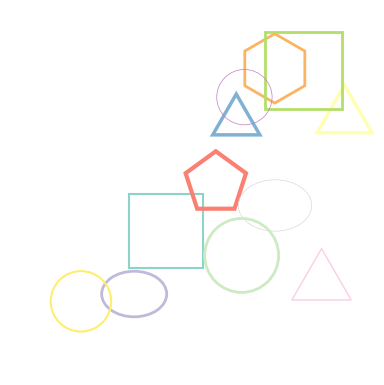[{"shape": "square", "thickness": 1.5, "radius": 0.48, "center": [0.432, 0.401]}, {"shape": "triangle", "thickness": 2.5, "radius": 0.41, "center": [0.895, 0.697]}, {"shape": "oval", "thickness": 2, "radius": 0.42, "center": [0.349, 0.236]}, {"shape": "pentagon", "thickness": 3, "radius": 0.41, "center": [0.561, 0.525]}, {"shape": "triangle", "thickness": 2.5, "radius": 0.35, "center": [0.614, 0.685]}, {"shape": "hexagon", "thickness": 2, "radius": 0.45, "center": [0.714, 0.822]}, {"shape": "square", "thickness": 2, "radius": 0.5, "center": [0.789, 0.817]}, {"shape": "triangle", "thickness": 1, "radius": 0.44, "center": [0.835, 0.265]}, {"shape": "oval", "thickness": 0.5, "radius": 0.48, "center": [0.714, 0.466]}, {"shape": "circle", "thickness": 0.5, "radius": 0.36, "center": [0.635, 0.748]}, {"shape": "circle", "thickness": 2, "radius": 0.48, "center": [0.628, 0.337]}, {"shape": "circle", "thickness": 1.5, "radius": 0.39, "center": [0.21, 0.217]}]